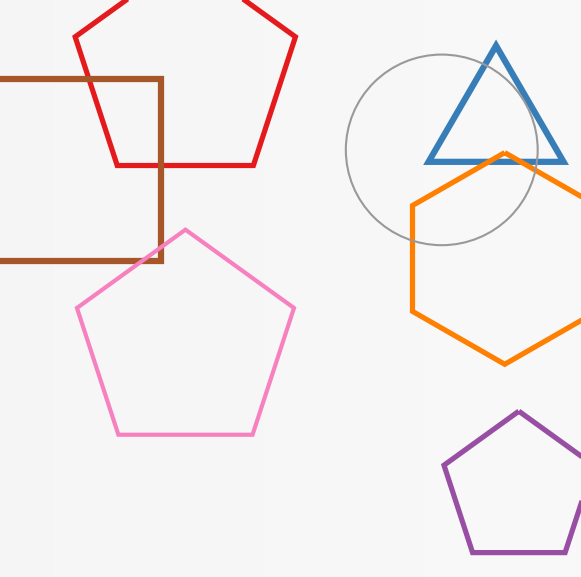[{"shape": "pentagon", "thickness": 2.5, "radius": 1.0, "center": [0.319, 0.874]}, {"shape": "triangle", "thickness": 3, "radius": 0.67, "center": [0.853, 0.786]}, {"shape": "pentagon", "thickness": 2.5, "radius": 0.68, "center": [0.893, 0.152]}, {"shape": "hexagon", "thickness": 2.5, "radius": 0.92, "center": [0.868, 0.552]}, {"shape": "square", "thickness": 3, "radius": 0.79, "center": [0.118, 0.705]}, {"shape": "pentagon", "thickness": 2, "radius": 0.98, "center": [0.319, 0.405]}, {"shape": "circle", "thickness": 1, "radius": 0.83, "center": [0.76, 0.74]}]